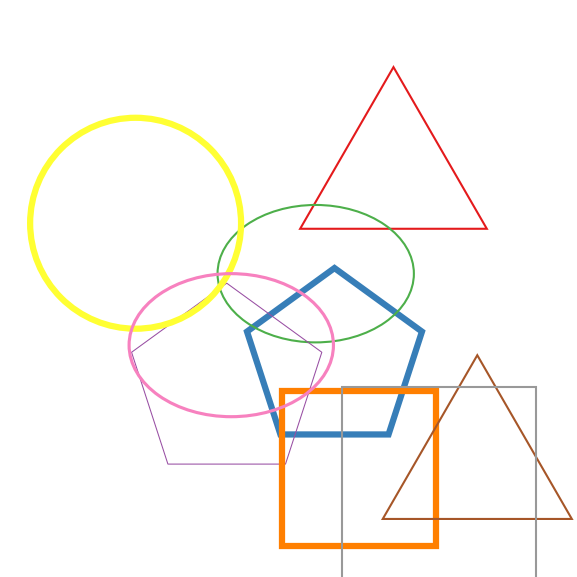[{"shape": "triangle", "thickness": 1, "radius": 0.93, "center": [0.681, 0.696]}, {"shape": "pentagon", "thickness": 3, "radius": 0.8, "center": [0.579, 0.376]}, {"shape": "oval", "thickness": 1, "radius": 0.85, "center": [0.547, 0.525]}, {"shape": "pentagon", "thickness": 0.5, "radius": 0.87, "center": [0.393, 0.336]}, {"shape": "square", "thickness": 3, "radius": 0.67, "center": [0.622, 0.188]}, {"shape": "circle", "thickness": 3, "radius": 0.91, "center": [0.235, 0.613]}, {"shape": "triangle", "thickness": 1, "radius": 0.95, "center": [0.826, 0.195]}, {"shape": "oval", "thickness": 1.5, "radius": 0.88, "center": [0.4, 0.401]}, {"shape": "square", "thickness": 1, "radius": 0.84, "center": [0.76, 0.161]}]